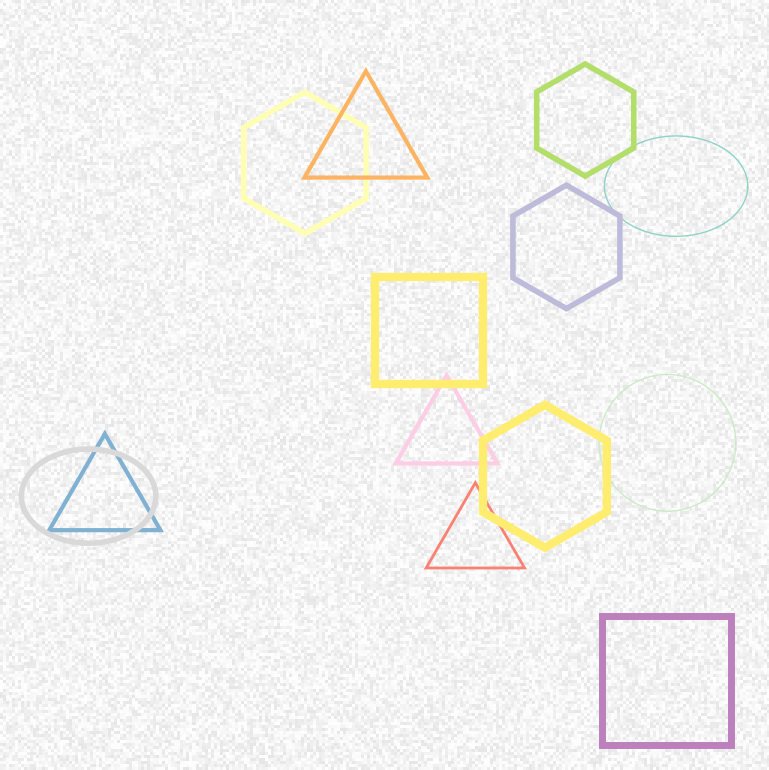[{"shape": "oval", "thickness": 0.5, "radius": 0.47, "center": [0.878, 0.758]}, {"shape": "hexagon", "thickness": 2, "radius": 0.46, "center": [0.396, 0.788]}, {"shape": "hexagon", "thickness": 2, "radius": 0.4, "center": [0.736, 0.679]}, {"shape": "triangle", "thickness": 1, "radius": 0.37, "center": [0.617, 0.299]}, {"shape": "triangle", "thickness": 1.5, "radius": 0.42, "center": [0.136, 0.353]}, {"shape": "triangle", "thickness": 1.5, "radius": 0.46, "center": [0.475, 0.815]}, {"shape": "hexagon", "thickness": 2, "radius": 0.36, "center": [0.76, 0.844]}, {"shape": "triangle", "thickness": 1.5, "radius": 0.38, "center": [0.58, 0.436]}, {"shape": "oval", "thickness": 2, "radius": 0.44, "center": [0.115, 0.356]}, {"shape": "square", "thickness": 2.5, "radius": 0.42, "center": [0.865, 0.117]}, {"shape": "circle", "thickness": 0.5, "radius": 0.44, "center": [0.867, 0.425]}, {"shape": "square", "thickness": 3, "radius": 0.35, "center": [0.557, 0.571]}, {"shape": "hexagon", "thickness": 3, "radius": 0.46, "center": [0.708, 0.381]}]